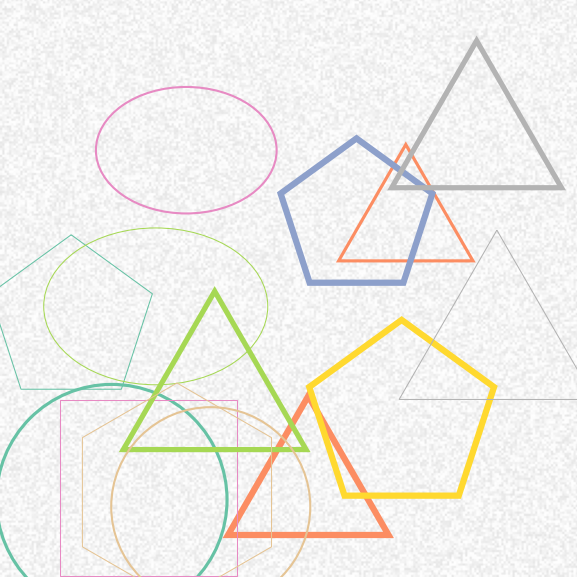[{"shape": "circle", "thickness": 1.5, "radius": 1.0, "center": [0.193, 0.134]}, {"shape": "pentagon", "thickness": 0.5, "radius": 0.74, "center": [0.123, 0.445]}, {"shape": "triangle", "thickness": 1.5, "radius": 0.67, "center": [0.703, 0.615]}, {"shape": "triangle", "thickness": 3, "radius": 0.8, "center": [0.534, 0.153]}, {"shape": "pentagon", "thickness": 3, "radius": 0.69, "center": [0.617, 0.621]}, {"shape": "oval", "thickness": 1, "radius": 0.78, "center": [0.323, 0.739]}, {"shape": "square", "thickness": 0.5, "radius": 0.76, "center": [0.257, 0.154]}, {"shape": "triangle", "thickness": 2.5, "radius": 0.91, "center": [0.372, 0.312]}, {"shape": "oval", "thickness": 0.5, "radius": 0.97, "center": [0.27, 0.469]}, {"shape": "pentagon", "thickness": 3, "radius": 0.84, "center": [0.695, 0.277]}, {"shape": "hexagon", "thickness": 0.5, "radius": 0.95, "center": [0.306, 0.147]}, {"shape": "circle", "thickness": 1, "radius": 0.86, "center": [0.365, 0.122]}, {"shape": "triangle", "thickness": 0.5, "radius": 0.98, "center": [0.86, 0.405]}, {"shape": "triangle", "thickness": 2.5, "radius": 0.85, "center": [0.825, 0.759]}]